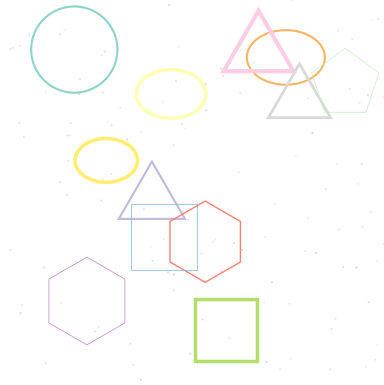[{"shape": "circle", "thickness": 1.5, "radius": 0.56, "center": [0.193, 0.871]}, {"shape": "oval", "thickness": 2.5, "radius": 0.45, "center": [0.444, 0.756]}, {"shape": "triangle", "thickness": 1.5, "radius": 0.5, "center": [0.395, 0.481]}, {"shape": "hexagon", "thickness": 1, "radius": 0.53, "center": [0.533, 0.372]}, {"shape": "square", "thickness": 0.5, "radius": 0.43, "center": [0.426, 0.385]}, {"shape": "oval", "thickness": 1.5, "radius": 0.51, "center": [0.742, 0.851]}, {"shape": "square", "thickness": 2.5, "radius": 0.4, "center": [0.587, 0.143]}, {"shape": "triangle", "thickness": 3, "radius": 0.52, "center": [0.672, 0.867]}, {"shape": "triangle", "thickness": 2, "radius": 0.47, "center": [0.778, 0.741]}, {"shape": "hexagon", "thickness": 0.5, "radius": 0.57, "center": [0.226, 0.218]}, {"shape": "pentagon", "thickness": 0.5, "radius": 0.46, "center": [0.897, 0.783]}, {"shape": "oval", "thickness": 2.5, "radius": 0.41, "center": [0.276, 0.583]}]